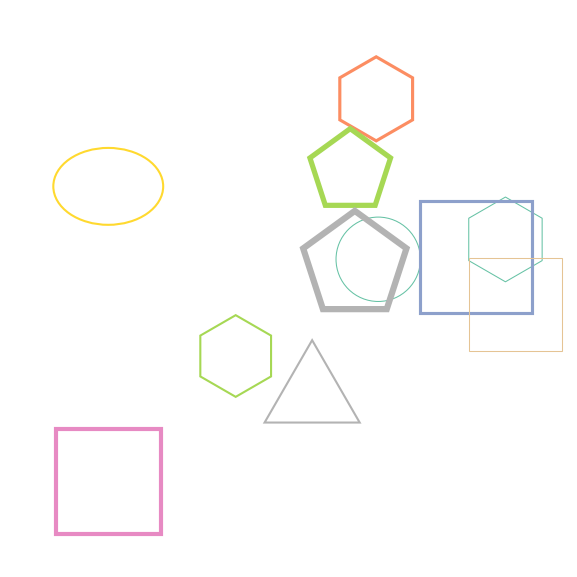[{"shape": "hexagon", "thickness": 0.5, "radius": 0.37, "center": [0.875, 0.585]}, {"shape": "circle", "thickness": 0.5, "radius": 0.37, "center": [0.655, 0.55]}, {"shape": "hexagon", "thickness": 1.5, "radius": 0.36, "center": [0.651, 0.828]}, {"shape": "square", "thickness": 1.5, "radius": 0.48, "center": [0.824, 0.554]}, {"shape": "square", "thickness": 2, "radius": 0.46, "center": [0.188, 0.166]}, {"shape": "pentagon", "thickness": 2.5, "radius": 0.37, "center": [0.606, 0.703]}, {"shape": "hexagon", "thickness": 1, "radius": 0.35, "center": [0.408, 0.383]}, {"shape": "oval", "thickness": 1, "radius": 0.48, "center": [0.187, 0.676]}, {"shape": "square", "thickness": 0.5, "radius": 0.4, "center": [0.893, 0.472]}, {"shape": "triangle", "thickness": 1, "radius": 0.48, "center": [0.54, 0.315]}, {"shape": "pentagon", "thickness": 3, "radius": 0.47, "center": [0.614, 0.54]}]